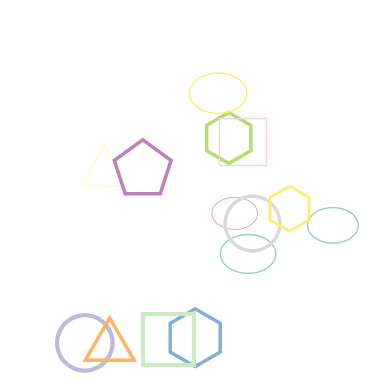[{"shape": "oval", "thickness": 1, "radius": 0.36, "center": [0.644, 0.34]}, {"shape": "oval", "thickness": 1, "radius": 0.33, "center": [0.865, 0.415]}, {"shape": "triangle", "thickness": 1, "radius": 0.35, "center": [0.272, 0.553]}, {"shape": "circle", "thickness": 3, "radius": 0.36, "center": [0.22, 0.109]}, {"shape": "oval", "thickness": 0.5, "radius": 0.3, "center": [0.61, 0.446]}, {"shape": "hexagon", "thickness": 2.5, "radius": 0.37, "center": [0.507, 0.123]}, {"shape": "triangle", "thickness": 2.5, "radius": 0.37, "center": [0.285, 0.101]}, {"shape": "hexagon", "thickness": 2.5, "radius": 0.33, "center": [0.594, 0.642]}, {"shape": "square", "thickness": 1, "radius": 0.3, "center": [0.629, 0.633]}, {"shape": "circle", "thickness": 2.5, "radius": 0.35, "center": [0.656, 0.419]}, {"shape": "pentagon", "thickness": 2.5, "radius": 0.39, "center": [0.371, 0.559]}, {"shape": "square", "thickness": 3, "radius": 0.33, "center": [0.437, 0.118]}, {"shape": "oval", "thickness": 1, "radius": 0.37, "center": [0.567, 0.758]}, {"shape": "hexagon", "thickness": 2, "radius": 0.29, "center": [0.752, 0.458]}]